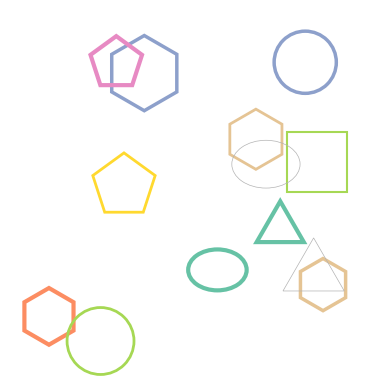[{"shape": "triangle", "thickness": 3, "radius": 0.35, "center": [0.728, 0.407]}, {"shape": "oval", "thickness": 3, "radius": 0.38, "center": [0.565, 0.299]}, {"shape": "hexagon", "thickness": 3, "radius": 0.37, "center": [0.127, 0.178]}, {"shape": "circle", "thickness": 2.5, "radius": 0.4, "center": [0.793, 0.838]}, {"shape": "hexagon", "thickness": 2.5, "radius": 0.49, "center": [0.375, 0.81]}, {"shape": "pentagon", "thickness": 3, "radius": 0.35, "center": [0.302, 0.836]}, {"shape": "circle", "thickness": 2, "radius": 0.43, "center": [0.261, 0.114]}, {"shape": "square", "thickness": 1.5, "radius": 0.39, "center": [0.823, 0.58]}, {"shape": "pentagon", "thickness": 2, "radius": 0.43, "center": [0.322, 0.518]}, {"shape": "hexagon", "thickness": 2.5, "radius": 0.34, "center": [0.839, 0.261]}, {"shape": "hexagon", "thickness": 2, "radius": 0.39, "center": [0.665, 0.638]}, {"shape": "oval", "thickness": 0.5, "radius": 0.44, "center": [0.691, 0.574]}, {"shape": "triangle", "thickness": 0.5, "radius": 0.46, "center": [0.815, 0.29]}]